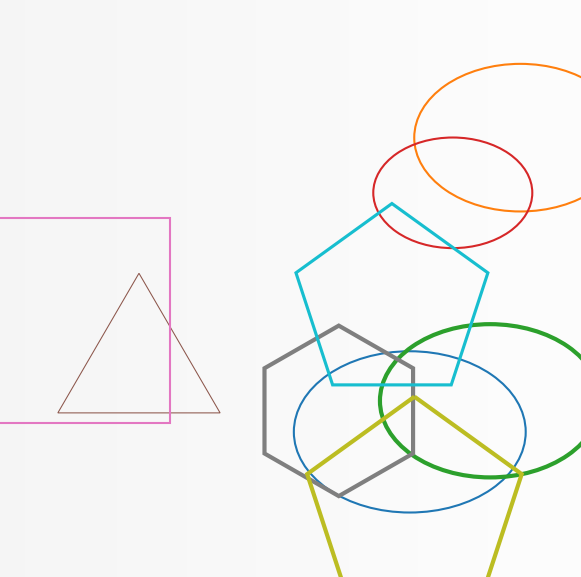[{"shape": "oval", "thickness": 1, "radius": 1.0, "center": [0.705, 0.251]}, {"shape": "oval", "thickness": 1, "radius": 0.91, "center": [0.895, 0.761]}, {"shape": "oval", "thickness": 2, "radius": 0.95, "center": [0.843, 0.305]}, {"shape": "oval", "thickness": 1, "radius": 0.68, "center": [0.779, 0.665]}, {"shape": "triangle", "thickness": 0.5, "radius": 0.81, "center": [0.239, 0.365]}, {"shape": "square", "thickness": 1, "radius": 0.89, "center": [0.115, 0.444]}, {"shape": "hexagon", "thickness": 2, "radius": 0.74, "center": [0.583, 0.288]}, {"shape": "pentagon", "thickness": 2, "radius": 0.97, "center": [0.713, 0.118]}, {"shape": "pentagon", "thickness": 1.5, "radius": 0.87, "center": [0.674, 0.473]}]